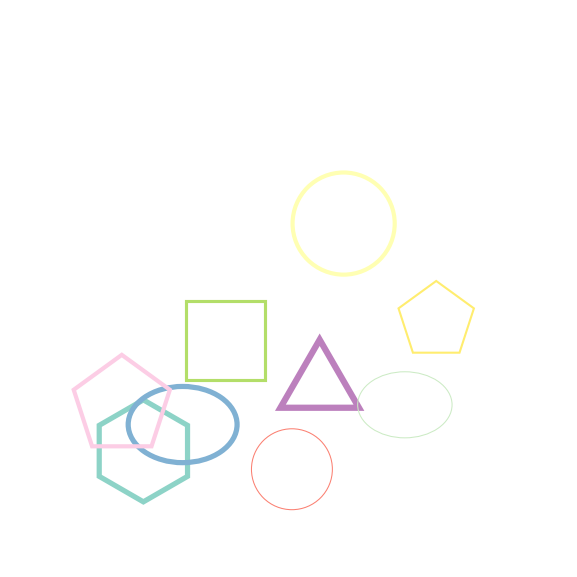[{"shape": "hexagon", "thickness": 2.5, "radius": 0.44, "center": [0.248, 0.218]}, {"shape": "circle", "thickness": 2, "radius": 0.44, "center": [0.595, 0.612]}, {"shape": "circle", "thickness": 0.5, "radius": 0.35, "center": [0.505, 0.187]}, {"shape": "oval", "thickness": 2.5, "radius": 0.47, "center": [0.316, 0.264]}, {"shape": "square", "thickness": 1.5, "radius": 0.34, "center": [0.39, 0.41]}, {"shape": "pentagon", "thickness": 2, "radius": 0.44, "center": [0.211, 0.297]}, {"shape": "triangle", "thickness": 3, "radius": 0.39, "center": [0.554, 0.332]}, {"shape": "oval", "thickness": 0.5, "radius": 0.41, "center": [0.701, 0.298]}, {"shape": "pentagon", "thickness": 1, "radius": 0.34, "center": [0.755, 0.444]}]